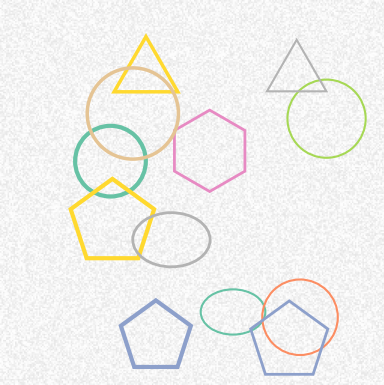[{"shape": "circle", "thickness": 3, "radius": 0.46, "center": [0.287, 0.581]}, {"shape": "oval", "thickness": 1.5, "radius": 0.42, "center": [0.605, 0.19]}, {"shape": "circle", "thickness": 1.5, "radius": 0.49, "center": [0.779, 0.176]}, {"shape": "pentagon", "thickness": 2, "radius": 0.53, "center": [0.751, 0.113]}, {"shape": "pentagon", "thickness": 3, "radius": 0.48, "center": [0.405, 0.124]}, {"shape": "hexagon", "thickness": 2, "radius": 0.53, "center": [0.545, 0.608]}, {"shape": "circle", "thickness": 1.5, "radius": 0.51, "center": [0.848, 0.692]}, {"shape": "pentagon", "thickness": 3, "radius": 0.57, "center": [0.292, 0.421]}, {"shape": "triangle", "thickness": 2.5, "radius": 0.48, "center": [0.379, 0.809]}, {"shape": "circle", "thickness": 2.5, "radius": 0.59, "center": [0.345, 0.705]}, {"shape": "triangle", "thickness": 1.5, "radius": 0.45, "center": [0.771, 0.807]}, {"shape": "oval", "thickness": 2, "radius": 0.5, "center": [0.445, 0.377]}]